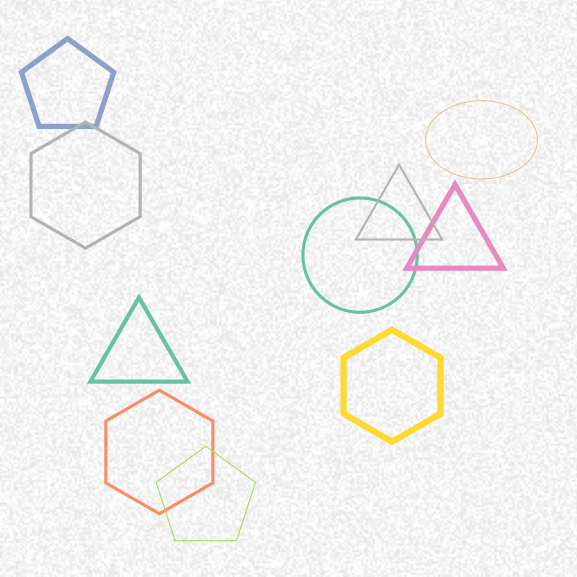[{"shape": "triangle", "thickness": 2, "radius": 0.49, "center": [0.241, 0.387]}, {"shape": "circle", "thickness": 1.5, "radius": 0.49, "center": [0.624, 0.557]}, {"shape": "hexagon", "thickness": 1.5, "radius": 0.54, "center": [0.276, 0.217]}, {"shape": "pentagon", "thickness": 2.5, "radius": 0.42, "center": [0.117, 0.848]}, {"shape": "triangle", "thickness": 2.5, "radius": 0.48, "center": [0.788, 0.583]}, {"shape": "pentagon", "thickness": 0.5, "radius": 0.45, "center": [0.356, 0.136]}, {"shape": "hexagon", "thickness": 3, "radius": 0.48, "center": [0.679, 0.331]}, {"shape": "oval", "thickness": 0.5, "radius": 0.48, "center": [0.834, 0.757]}, {"shape": "triangle", "thickness": 1, "radius": 0.43, "center": [0.691, 0.628]}, {"shape": "hexagon", "thickness": 1.5, "radius": 0.55, "center": [0.148, 0.679]}]